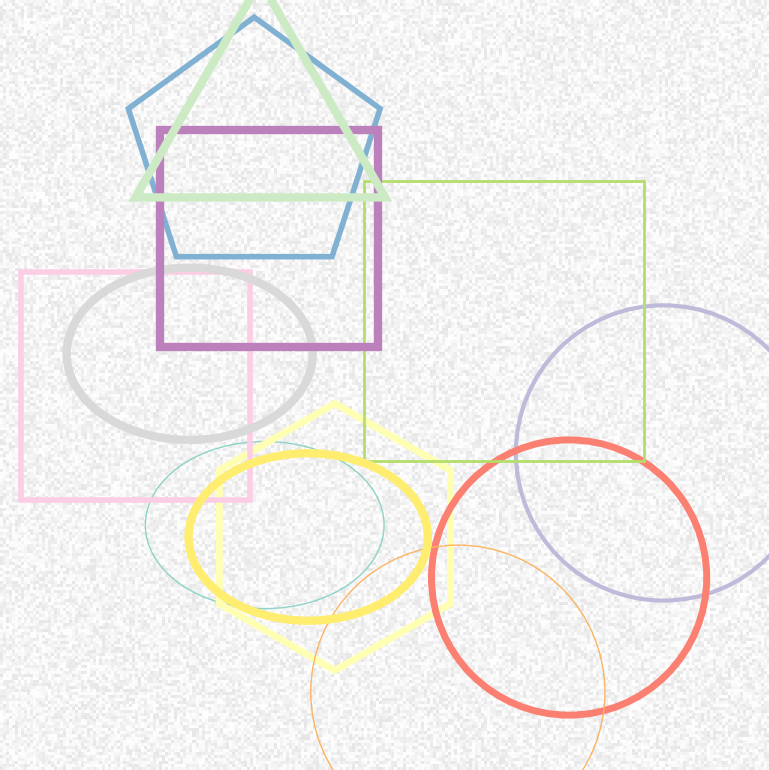[{"shape": "oval", "thickness": 0.5, "radius": 0.78, "center": [0.344, 0.318]}, {"shape": "hexagon", "thickness": 2.5, "radius": 0.87, "center": [0.435, 0.303]}, {"shape": "circle", "thickness": 1.5, "radius": 0.96, "center": [0.862, 0.412]}, {"shape": "circle", "thickness": 2.5, "radius": 0.89, "center": [0.739, 0.25]}, {"shape": "pentagon", "thickness": 2, "radius": 0.86, "center": [0.33, 0.806]}, {"shape": "circle", "thickness": 0.5, "radius": 0.96, "center": [0.595, 0.101]}, {"shape": "square", "thickness": 1, "radius": 0.91, "center": [0.654, 0.583]}, {"shape": "square", "thickness": 2, "radius": 0.74, "center": [0.176, 0.499]}, {"shape": "oval", "thickness": 3, "radius": 0.8, "center": [0.246, 0.541]}, {"shape": "square", "thickness": 3, "radius": 0.71, "center": [0.349, 0.691]}, {"shape": "triangle", "thickness": 3, "radius": 0.94, "center": [0.338, 0.837]}, {"shape": "oval", "thickness": 3, "radius": 0.78, "center": [0.4, 0.303]}]